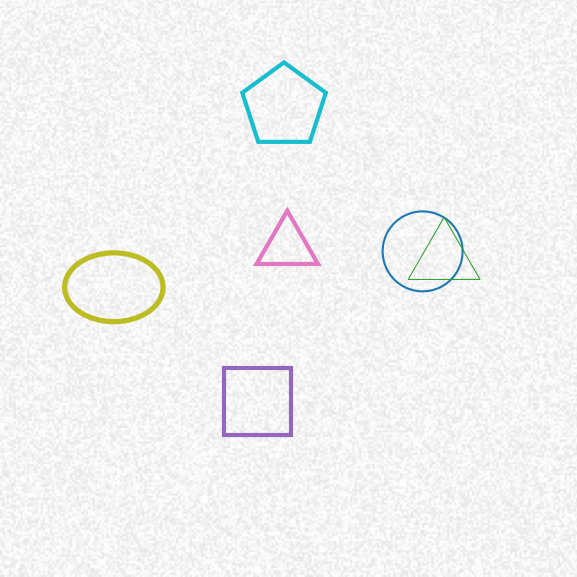[{"shape": "circle", "thickness": 1, "radius": 0.35, "center": [0.732, 0.564]}, {"shape": "triangle", "thickness": 0.5, "radius": 0.36, "center": [0.769, 0.551]}, {"shape": "square", "thickness": 2, "radius": 0.29, "center": [0.446, 0.304]}, {"shape": "triangle", "thickness": 2, "radius": 0.31, "center": [0.497, 0.573]}, {"shape": "oval", "thickness": 2.5, "radius": 0.43, "center": [0.197, 0.502]}, {"shape": "pentagon", "thickness": 2, "radius": 0.38, "center": [0.492, 0.815]}]